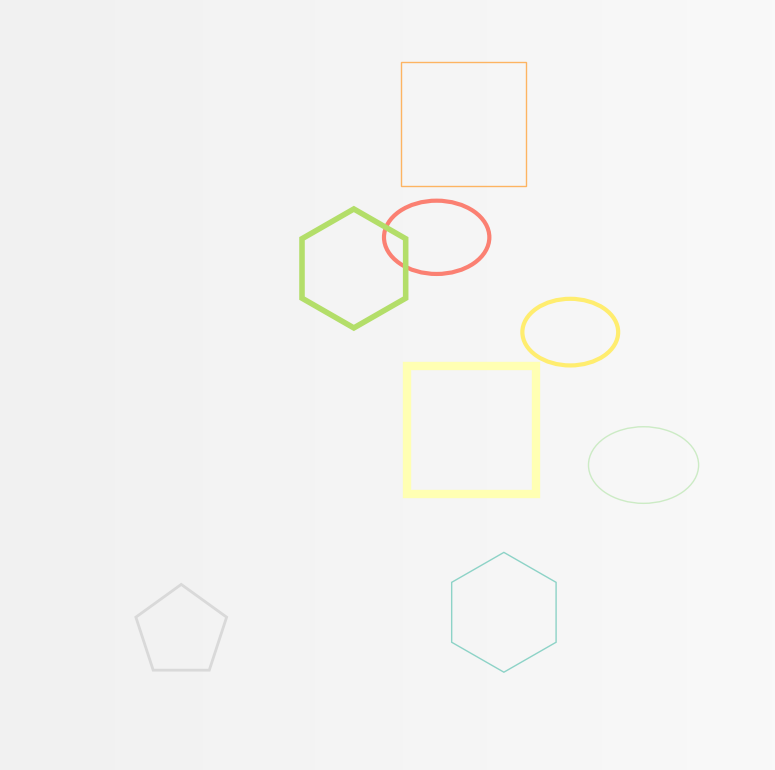[{"shape": "hexagon", "thickness": 0.5, "radius": 0.39, "center": [0.65, 0.205]}, {"shape": "square", "thickness": 3, "radius": 0.42, "center": [0.609, 0.442]}, {"shape": "oval", "thickness": 1.5, "radius": 0.34, "center": [0.563, 0.692]}, {"shape": "square", "thickness": 0.5, "radius": 0.4, "center": [0.598, 0.839]}, {"shape": "hexagon", "thickness": 2, "radius": 0.39, "center": [0.457, 0.651]}, {"shape": "pentagon", "thickness": 1, "radius": 0.31, "center": [0.234, 0.179]}, {"shape": "oval", "thickness": 0.5, "radius": 0.36, "center": [0.83, 0.396]}, {"shape": "oval", "thickness": 1.5, "radius": 0.31, "center": [0.736, 0.569]}]